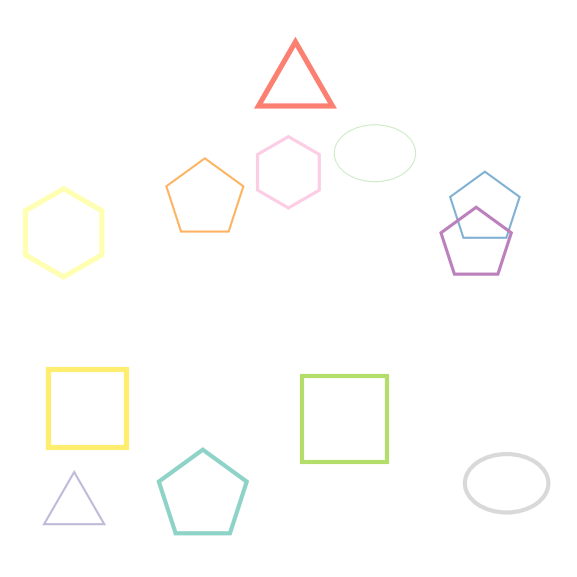[{"shape": "pentagon", "thickness": 2, "radius": 0.4, "center": [0.351, 0.14]}, {"shape": "hexagon", "thickness": 2.5, "radius": 0.38, "center": [0.11, 0.596]}, {"shape": "triangle", "thickness": 1, "radius": 0.3, "center": [0.128, 0.122]}, {"shape": "triangle", "thickness": 2.5, "radius": 0.37, "center": [0.512, 0.853]}, {"shape": "pentagon", "thickness": 1, "radius": 0.32, "center": [0.84, 0.639]}, {"shape": "pentagon", "thickness": 1, "radius": 0.35, "center": [0.355, 0.655]}, {"shape": "square", "thickness": 2, "radius": 0.37, "center": [0.597, 0.273]}, {"shape": "hexagon", "thickness": 1.5, "radius": 0.31, "center": [0.499, 0.701]}, {"shape": "oval", "thickness": 2, "radius": 0.36, "center": [0.877, 0.162]}, {"shape": "pentagon", "thickness": 1.5, "radius": 0.32, "center": [0.825, 0.576]}, {"shape": "oval", "thickness": 0.5, "radius": 0.35, "center": [0.649, 0.734]}, {"shape": "square", "thickness": 2.5, "radius": 0.34, "center": [0.151, 0.293]}]